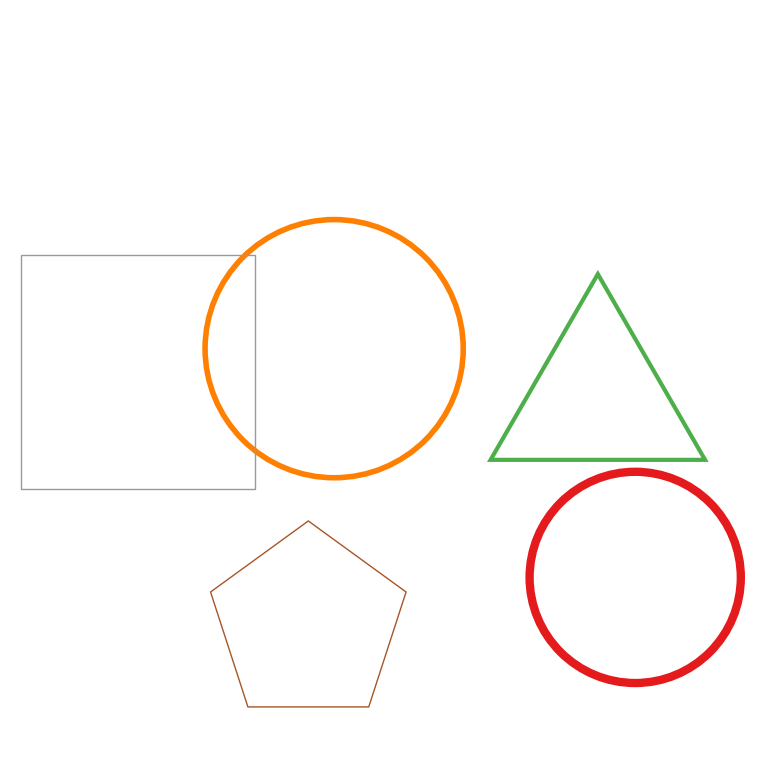[{"shape": "circle", "thickness": 3, "radius": 0.69, "center": [0.825, 0.25]}, {"shape": "triangle", "thickness": 1.5, "radius": 0.8, "center": [0.776, 0.483]}, {"shape": "circle", "thickness": 2, "radius": 0.84, "center": [0.434, 0.547]}, {"shape": "pentagon", "thickness": 0.5, "radius": 0.67, "center": [0.4, 0.19]}, {"shape": "square", "thickness": 0.5, "radius": 0.76, "center": [0.179, 0.517]}]